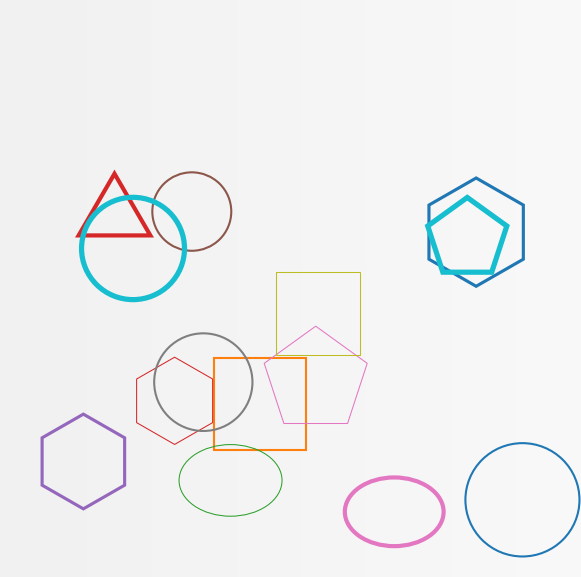[{"shape": "circle", "thickness": 1, "radius": 0.49, "center": [0.899, 0.134]}, {"shape": "hexagon", "thickness": 1.5, "radius": 0.47, "center": [0.819, 0.597]}, {"shape": "square", "thickness": 1, "radius": 0.4, "center": [0.448, 0.299]}, {"shape": "oval", "thickness": 0.5, "radius": 0.44, "center": [0.397, 0.167]}, {"shape": "triangle", "thickness": 2, "radius": 0.36, "center": [0.197, 0.627]}, {"shape": "hexagon", "thickness": 0.5, "radius": 0.38, "center": [0.3, 0.305]}, {"shape": "hexagon", "thickness": 1.5, "radius": 0.41, "center": [0.143, 0.2]}, {"shape": "circle", "thickness": 1, "radius": 0.34, "center": [0.33, 0.633]}, {"shape": "pentagon", "thickness": 0.5, "radius": 0.47, "center": [0.543, 0.341]}, {"shape": "oval", "thickness": 2, "radius": 0.42, "center": [0.678, 0.113]}, {"shape": "circle", "thickness": 1, "radius": 0.42, "center": [0.35, 0.337]}, {"shape": "square", "thickness": 0.5, "radius": 0.36, "center": [0.547, 0.456]}, {"shape": "pentagon", "thickness": 2.5, "radius": 0.36, "center": [0.804, 0.586]}, {"shape": "circle", "thickness": 2.5, "radius": 0.44, "center": [0.229, 0.569]}]